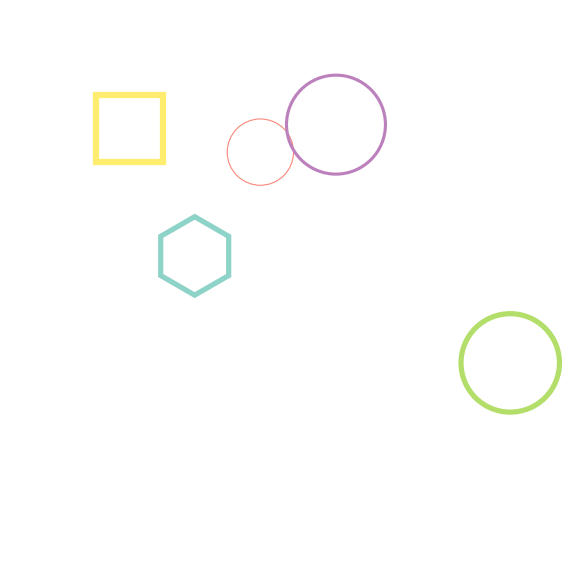[{"shape": "hexagon", "thickness": 2.5, "radius": 0.34, "center": [0.337, 0.556]}, {"shape": "circle", "thickness": 0.5, "radius": 0.29, "center": [0.451, 0.736]}, {"shape": "circle", "thickness": 2.5, "radius": 0.43, "center": [0.884, 0.371]}, {"shape": "circle", "thickness": 1.5, "radius": 0.43, "center": [0.582, 0.783]}, {"shape": "square", "thickness": 3, "radius": 0.29, "center": [0.224, 0.777]}]